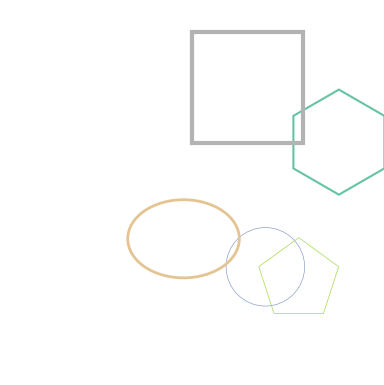[{"shape": "hexagon", "thickness": 1.5, "radius": 0.68, "center": [0.88, 0.631]}, {"shape": "circle", "thickness": 0.5, "radius": 0.51, "center": [0.689, 0.307]}, {"shape": "pentagon", "thickness": 0.5, "radius": 0.55, "center": [0.776, 0.274]}, {"shape": "oval", "thickness": 2, "radius": 0.72, "center": [0.477, 0.38]}, {"shape": "square", "thickness": 3, "radius": 0.72, "center": [0.643, 0.772]}]